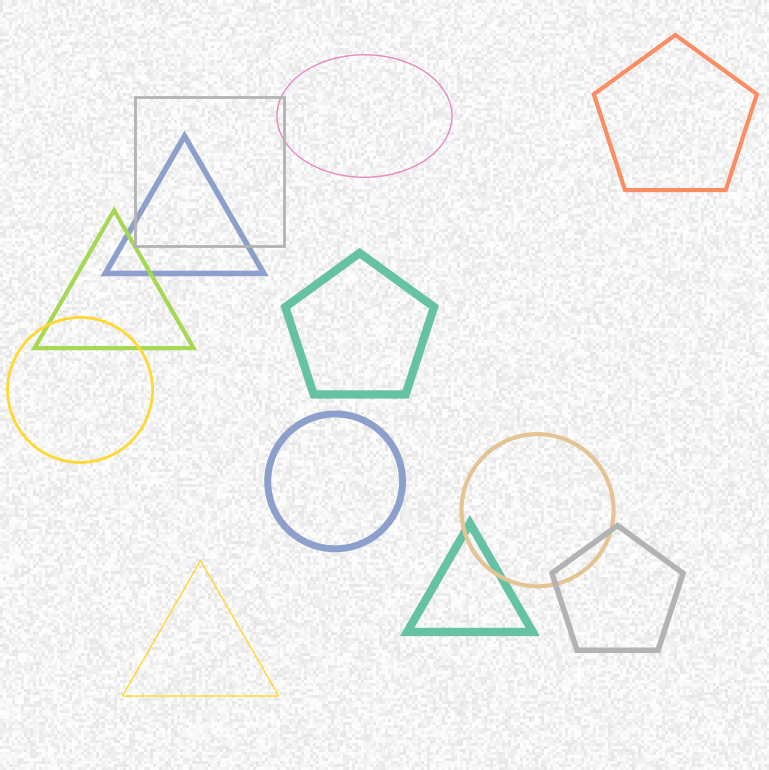[{"shape": "pentagon", "thickness": 3, "radius": 0.51, "center": [0.467, 0.57]}, {"shape": "triangle", "thickness": 3, "radius": 0.47, "center": [0.61, 0.226]}, {"shape": "pentagon", "thickness": 1.5, "radius": 0.56, "center": [0.877, 0.843]}, {"shape": "circle", "thickness": 2.5, "radius": 0.44, "center": [0.435, 0.375]}, {"shape": "triangle", "thickness": 2, "radius": 0.59, "center": [0.24, 0.704]}, {"shape": "oval", "thickness": 0.5, "radius": 0.57, "center": [0.473, 0.849]}, {"shape": "triangle", "thickness": 1.5, "radius": 0.6, "center": [0.148, 0.608]}, {"shape": "triangle", "thickness": 0.5, "radius": 0.59, "center": [0.26, 0.155]}, {"shape": "circle", "thickness": 1, "radius": 0.47, "center": [0.104, 0.494]}, {"shape": "circle", "thickness": 1.5, "radius": 0.49, "center": [0.698, 0.337]}, {"shape": "pentagon", "thickness": 2, "radius": 0.45, "center": [0.802, 0.228]}, {"shape": "square", "thickness": 1, "radius": 0.48, "center": [0.272, 0.777]}]